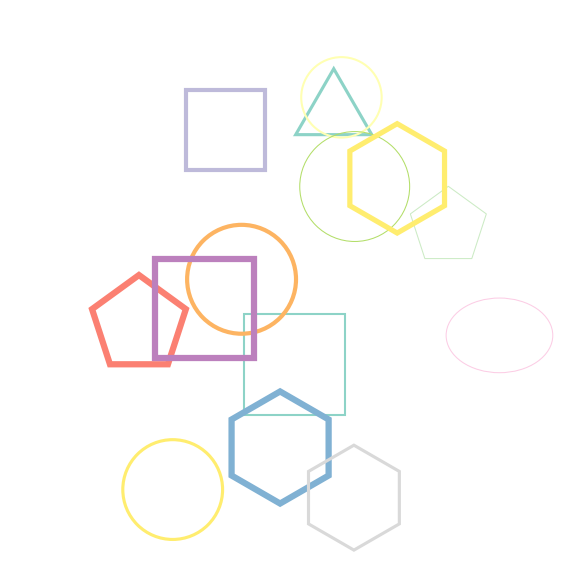[{"shape": "square", "thickness": 1, "radius": 0.43, "center": [0.51, 0.368]}, {"shape": "triangle", "thickness": 1.5, "radius": 0.38, "center": [0.578, 0.804]}, {"shape": "circle", "thickness": 1, "radius": 0.35, "center": [0.591, 0.831]}, {"shape": "square", "thickness": 2, "radius": 0.34, "center": [0.391, 0.774]}, {"shape": "pentagon", "thickness": 3, "radius": 0.43, "center": [0.241, 0.437]}, {"shape": "hexagon", "thickness": 3, "radius": 0.49, "center": [0.485, 0.224]}, {"shape": "circle", "thickness": 2, "radius": 0.47, "center": [0.418, 0.516]}, {"shape": "circle", "thickness": 0.5, "radius": 0.48, "center": [0.614, 0.676]}, {"shape": "oval", "thickness": 0.5, "radius": 0.46, "center": [0.865, 0.418]}, {"shape": "hexagon", "thickness": 1.5, "radius": 0.45, "center": [0.613, 0.137]}, {"shape": "square", "thickness": 3, "radius": 0.43, "center": [0.354, 0.465]}, {"shape": "pentagon", "thickness": 0.5, "radius": 0.35, "center": [0.776, 0.607]}, {"shape": "circle", "thickness": 1.5, "radius": 0.43, "center": [0.299, 0.151]}, {"shape": "hexagon", "thickness": 2.5, "radius": 0.47, "center": [0.688, 0.69]}]